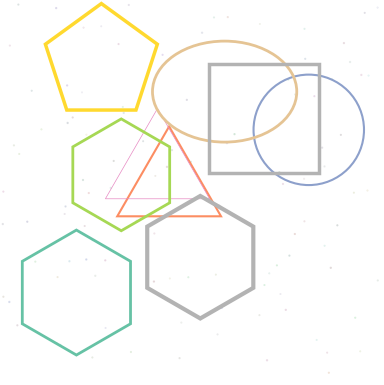[{"shape": "hexagon", "thickness": 2, "radius": 0.81, "center": [0.198, 0.24]}, {"shape": "triangle", "thickness": 1.5, "radius": 0.78, "center": [0.439, 0.516]}, {"shape": "circle", "thickness": 1.5, "radius": 0.72, "center": [0.802, 0.663]}, {"shape": "triangle", "thickness": 0.5, "radius": 0.78, "center": [0.409, 0.562]}, {"shape": "hexagon", "thickness": 2, "radius": 0.73, "center": [0.315, 0.546]}, {"shape": "pentagon", "thickness": 2.5, "radius": 0.76, "center": [0.263, 0.838]}, {"shape": "oval", "thickness": 2, "radius": 0.94, "center": [0.583, 0.762]}, {"shape": "hexagon", "thickness": 3, "radius": 0.8, "center": [0.52, 0.332]}, {"shape": "square", "thickness": 2.5, "radius": 0.71, "center": [0.686, 0.692]}]